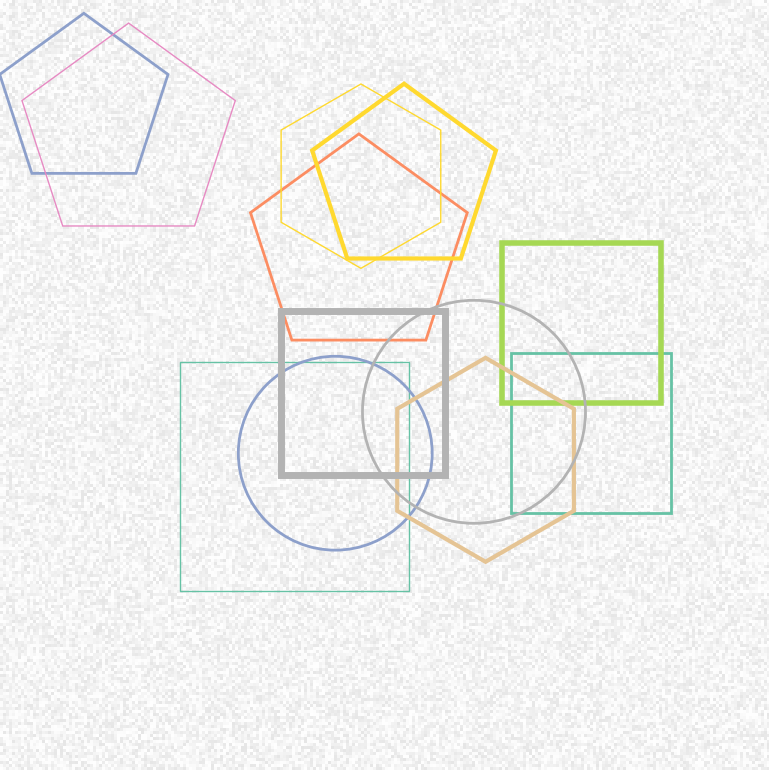[{"shape": "square", "thickness": 1, "radius": 0.52, "center": [0.767, 0.438]}, {"shape": "square", "thickness": 0.5, "radius": 0.74, "center": [0.383, 0.382]}, {"shape": "pentagon", "thickness": 1, "radius": 0.74, "center": [0.466, 0.678]}, {"shape": "pentagon", "thickness": 1, "radius": 0.57, "center": [0.109, 0.868]}, {"shape": "circle", "thickness": 1, "radius": 0.63, "center": [0.435, 0.411]}, {"shape": "pentagon", "thickness": 0.5, "radius": 0.73, "center": [0.167, 0.824]}, {"shape": "square", "thickness": 2, "radius": 0.52, "center": [0.755, 0.58]}, {"shape": "hexagon", "thickness": 0.5, "radius": 0.6, "center": [0.469, 0.771]}, {"shape": "pentagon", "thickness": 1.5, "radius": 0.63, "center": [0.525, 0.766]}, {"shape": "hexagon", "thickness": 1.5, "radius": 0.66, "center": [0.631, 0.403]}, {"shape": "square", "thickness": 2.5, "radius": 0.53, "center": [0.472, 0.49]}, {"shape": "circle", "thickness": 1, "radius": 0.72, "center": [0.616, 0.465]}]